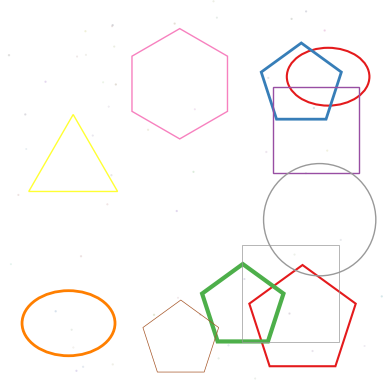[{"shape": "pentagon", "thickness": 1.5, "radius": 0.73, "center": [0.786, 0.166]}, {"shape": "oval", "thickness": 1.5, "radius": 0.54, "center": [0.852, 0.801]}, {"shape": "pentagon", "thickness": 2, "radius": 0.55, "center": [0.783, 0.779]}, {"shape": "pentagon", "thickness": 3, "radius": 0.56, "center": [0.631, 0.203]}, {"shape": "square", "thickness": 1, "radius": 0.56, "center": [0.82, 0.662]}, {"shape": "oval", "thickness": 2, "radius": 0.6, "center": [0.178, 0.16]}, {"shape": "triangle", "thickness": 1, "radius": 0.67, "center": [0.19, 0.569]}, {"shape": "pentagon", "thickness": 0.5, "radius": 0.52, "center": [0.47, 0.117]}, {"shape": "hexagon", "thickness": 1, "radius": 0.72, "center": [0.467, 0.782]}, {"shape": "square", "thickness": 0.5, "radius": 0.63, "center": [0.754, 0.237]}, {"shape": "circle", "thickness": 1, "radius": 0.73, "center": [0.83, 0.429]}]